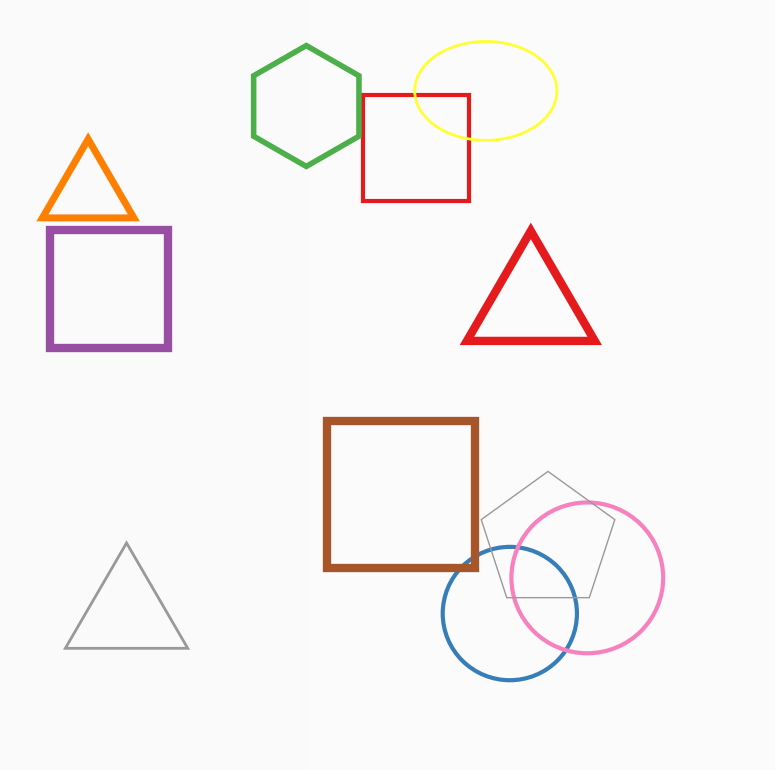[{"shape": "triangle", "thickness": 3, "radius": 0.48, "center": [0.685, 0.605]}, {"shape": "square", "thickness": 1.5, "radius": 0.34, "center": [0.537, 0.808]}, {"shape": "circle", "thickness": 1.5, "radius": 0.43, "center": [0.658, 0.203]}, {"shape": "hexagon", "thickness": 2, "radius": 0.39, "center": [0.395, 0.862]}, {"shape": "square", "thickness": 3, "radius": 0.38, "center": [0.141, 0.625]}, {"shape": "triangle", "thickness": 2.5, "radius": 0.34, "center": [0.114, 0.751]}, {"shape": "oval", "thickness": 1, "radius": 0.46, "center": [0.627, 0.882]}, {"shape": "square", "thickness": 3, "radius": 0.48, "center": [0.517, 0.358]}, {"shape": "circle", "thickness": 1.5, "radius": 0.49, "center": [0.758, 0.25]}, {"shape": "pentagon", "thickness": 0.5, "radius": 0.45, "center": [0.707, 0.297]}, {"shape": "triangle", "thickness": 1, "radius": 0.46, "center": [0.163, 0.204]}]